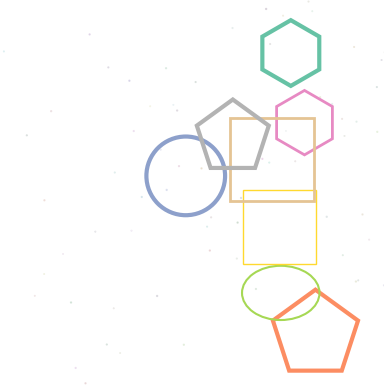[{"shape": "hexagon", "thickness": 3, "radius": 0.43, "center": [0.755, 0.862]}, {"shape": "pentagon", "thickness": 3, "radius": 0.58, "center": [0.819, 0.131]}, {"shape": "circle", "thickness": 3, "radius": 0.51, "center": [0.482, 0.543]}, {"shape": "hexagon", "thickness": 2, "radius": 0.42, "center": [0.791, 0.681]}, {"shape": "oval", "thickness": 1.5, "radius": 0.5, "center": [0.729, 0.239]}, {"shape": "square", "thickness": 1, "radius": 0.48, "center": [0.726, 0.41]}, {"shape": "square", "thickness": 2, "radius": 0.54, "center": [0.706, 0.586]}, {"shape": "pentagon", "thickness": 3, "radius": 0.49, "center": [0.605, 0.643]}]